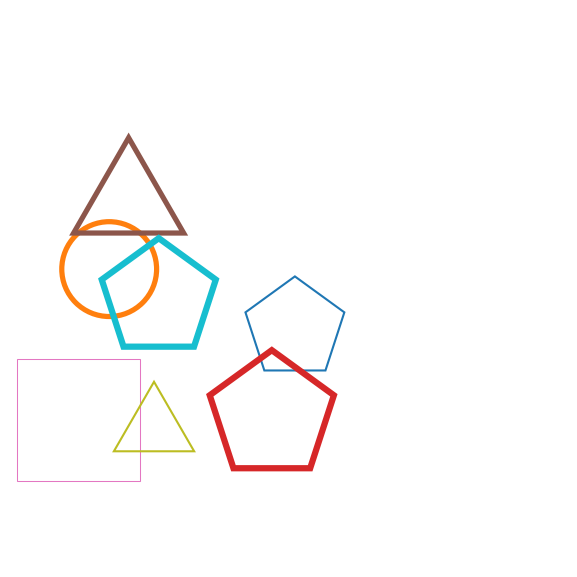[{"shape": "pentagon", "thickness": 1, "radius": 0.45, "center": [0.511, 0.43]}, {"shape": "circle", "thickness": 2.5, "radius": 0.41, "center": [0.189, 0.533]}, {"shape": "pentagon", "thickness": 3, "radius": 0.57, "center": [0.471, 0.28]}, {"shape": "triangle", "thickness": 2.5, "radius": 0.55, "center": [0.223, 0.651]}, {"shape": "square", "thickness": 0.5, "radius": 0.53, "center": [0.136, 0.272]}, {"shape": "triangle", "thickness": 1, "radius": 0.4, "center": [0.267, 0.258]}, {"shape": "pentagon", "thickness": 3, "radius": 0.52, "center": [0.275, 0.483]}]